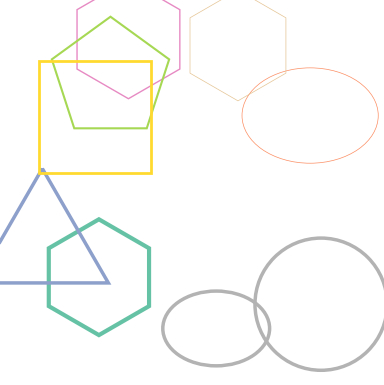[{"shape": "hexagon", "thickness": 3, "radius": 0.75, "center": [0.257, 0.28]}, {"shape": "oval", "thickness": 0.5, "radius": 0.88, "center": [0.806, 0.7]}, {"shape": "triangle", "thickness": 2.5, "radius": 0.99, "center": [0.11, 0.364]}, {"shape": "hexagon", "thickness": 1, "radius": 0.77, "center": [0.334, 0.898]}, {"shape": "pentagon", "thickness": 1.5, "radius": 0.8, "center": [0.287, 0.796]}, {"shape": "square", "thickness": 2, "radius": 0.73, "center": [0.247, 0.697]}, {"shape": "hexagon", "thickness": 0.5, "radius": 0.72, "center": [0.618, 0.882]}, {"shape": "circle", "thickness": 2.5, "radius": 0.86, "center": [0.834, 0.21]}, {"shape": "oval", "thickness": 2.5, "radius": 0.69, "center": [0.562, 0.147]}]